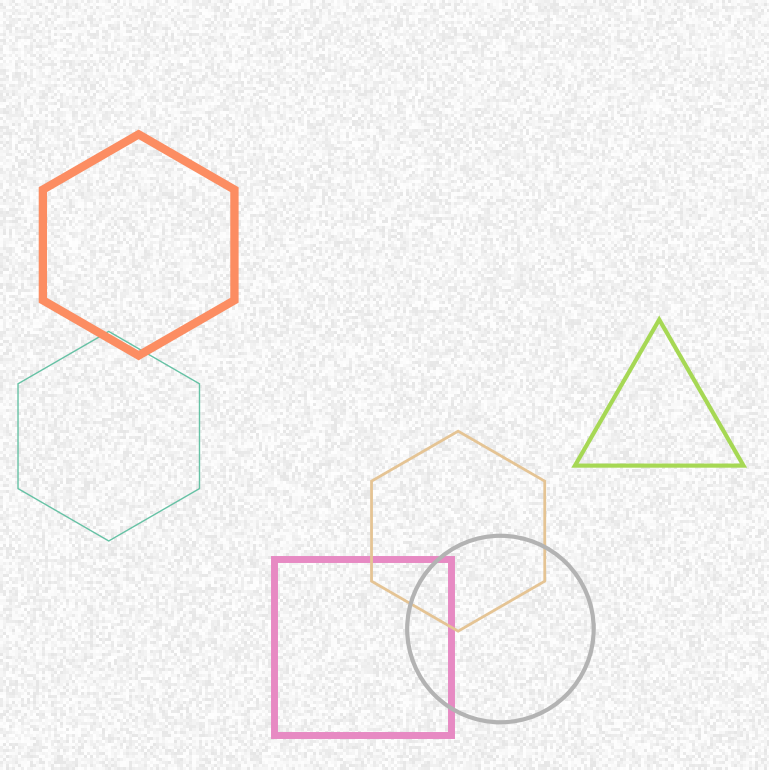[{"shape": "hexagon", "thickness": 0.5, "radius": 0.68, "center": [0.141, 0.434]}, {"shape": "hexagon", "thickness": 3, "radius": 0.72, "center": [0.18, 0.682]}, {"shape": "square", "thickness": 2.5, "radius": 0.57, "center": [0.471, 0.16]}, {"shape": "triangle", "thickness": 1.5, "radius": 0.63, "center": [0.856, 0.459]}, {"shape": "hexagon", "thickness": 1, "radius": 0.65, "center": [0.595, 0.31]}, {"shape": "circle", "thickness": 1.5, "radius": 0.61, "center": [0.65, 0.183]}]